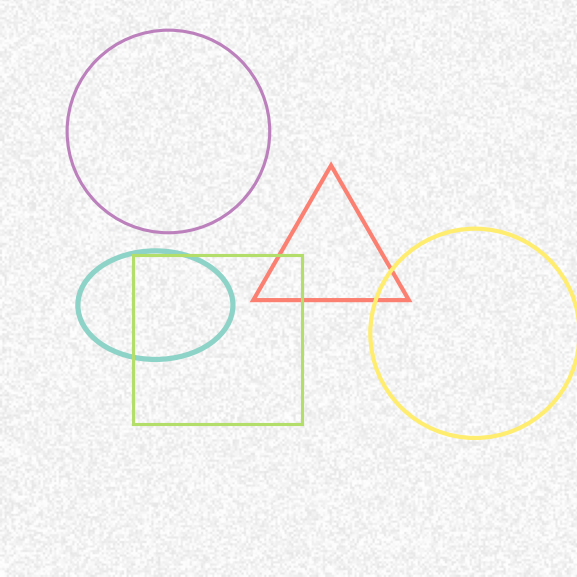[{"shape": "oval", "thickness": 2.5, "radius": 0.67, "center": [0.269, 0.471]}, {"shape": "triangle", "thickness": 2, "radius": 0.78, "center": [0.573, 0.557]}, {"shape": "square", "thickness": 1.5, "radius": 0.73, "center": [0.377, 0.412]}, {"shape": "circle", "thickness": 1.5, "radius": 0.88, "center": [0.292, 0.771]}, {"shape": "circle", "thickness": 2, "radius": 0.91, "center": [0.822, 0.422]}]